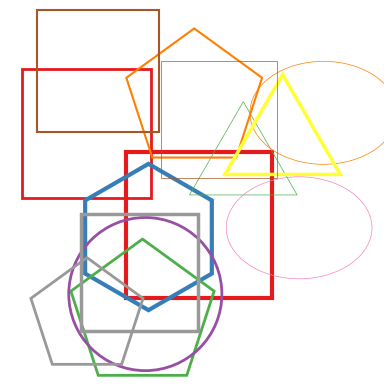[{"shape": "square", "thickness": 3, "radius": 0.95, "center": [0.516, 0.416]}, {"shape": "square", "thickness": 2, "radius": 0.84, "center": [0.225, 0.653]}, {"shape": "hexagon", "thickness": 3, "radius": 0.95, "center": [0.386, 0.384]}, {"shape": "pentagon", "thickness": 2, "radius": 0.98, "center": [0.37, 0.183]}, {"shape": "triangle", "thickness": 0.5, "radius": 0.81, "center": [0.632, 0.574]}, {"shape": "circle", "thickness": 2, "radius": 0.99, "center": [0.377, 0.236]}, {"shape": "pentagon", "thickness": 1.5, "radius": 0.93, "center": [0.504, 0.741]}, {"shape": "oval", "thickness": 0.5, "radius": 0.96, "center": [0.84, 0.707]}, {"shape": "triangle", "thickness": 2.5, "radius": 0.86, "center": [0.734, 0.633]}, {"shape": "square", "thickness": 0.5, "radius": 0.76, "center": [0.568, 0.69]}, {"shape": "square", "thickness": 1.5, "radius": 0.79, "center": [0.255, 0.816]}, {"shape": "oval", "thickness": 0.5, "radius": 0.95, "center": [0.777, 0.408]}, {"shape": "square", "thickness": 2.5, "radius": 0.76, "center": [0.362, 0.292]}, {"shape": "pentagon", "thickness": 2, "radius": 0.77, "center": [0.226, 0.178]}]